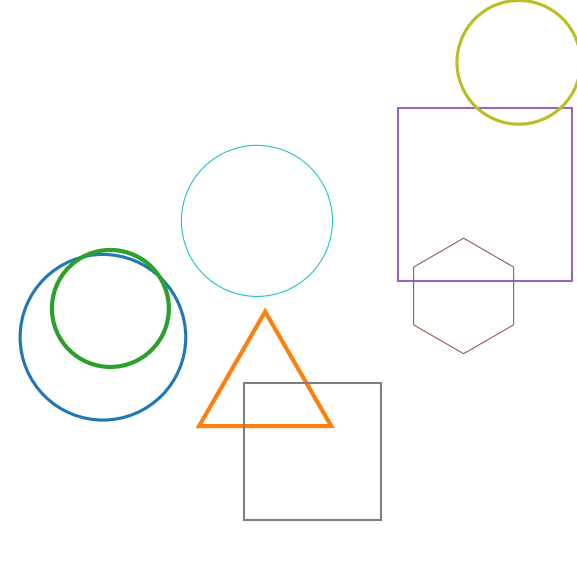[{"shape": "circle", "thickness": 1.5, "radius": 0.72, "center": [0.178, 0.415]}, {"shape": "triangle", "thickness": 2, "radius": 0.66, "center": [0.459, 0.327]}, {"shape": "circle", "thickness": 2, "radius": 0.51, "center": [0.191, 0.465]}, {"shape": "square", "thickness": 1, "radius": 0.75, "center": [0.84, 0.662]}, {"shape": "hexagon", "thickness": 0.5, "radius": 0.5, "center": [0.803, 0.487]}, {"shape": "square", "thickness": 1, "radius": 0.59, "center": [0.541, 0.218]}, {"shape": "circle", "thickness": 1.5, "radius": 0.54, "center": [0.898, 0.891]}, {"shape": "circle", "thickness": 0.5, "radius": 0.65, "center": [0.445, 0.617]}]